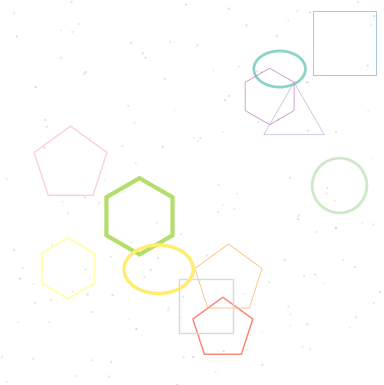[{"shape": "oval", "thickness": 2, "radius": 0.34, "center": [0.726, 0.821]}, {"shape": "hexagon", "thickness": 1.5, "radius": 0.39, "center": [0.177, 0.303]}, {"shape": "triangle", "thickness": 0.5, "radius": 0.45, "center": [0.764, 0.695]}, {"shape": "pentagon", "thickness": 1, "radius": 0.41, "center": [0.579, 0.146]}, {"shape": "square", "thickness": 0.5, "radius": 0.41, "center": [0.894, 0.888]}, {"shape": "pentagon", "thickness": 0.5, "radius": 0.46, "center": [0.593, 0.274]}, {"shape": "hexagon", "thickness": 3, "radius": 0.5, "center": [0.362, 0.438]}, {"shape": "pentagon", "thickness": 1, "radius": 0.5, "center": [0.183, 0.573]}, {"shape": "square", "thickness": 1, "radius": 0.35, "center": [0.536, 0.204]}, {"shape": "hexagon", "thickness": 0.5, "radius": 0.37, "center": [0.7, 0.75]}, {"shape": "circle", "thickness": 2, "radius": 0.36, "center": [0.882, 0.518]}, {"shape": "oval", "thickness": 2.5, "radius": 0.45, "center": [0.412, 0.301]}]